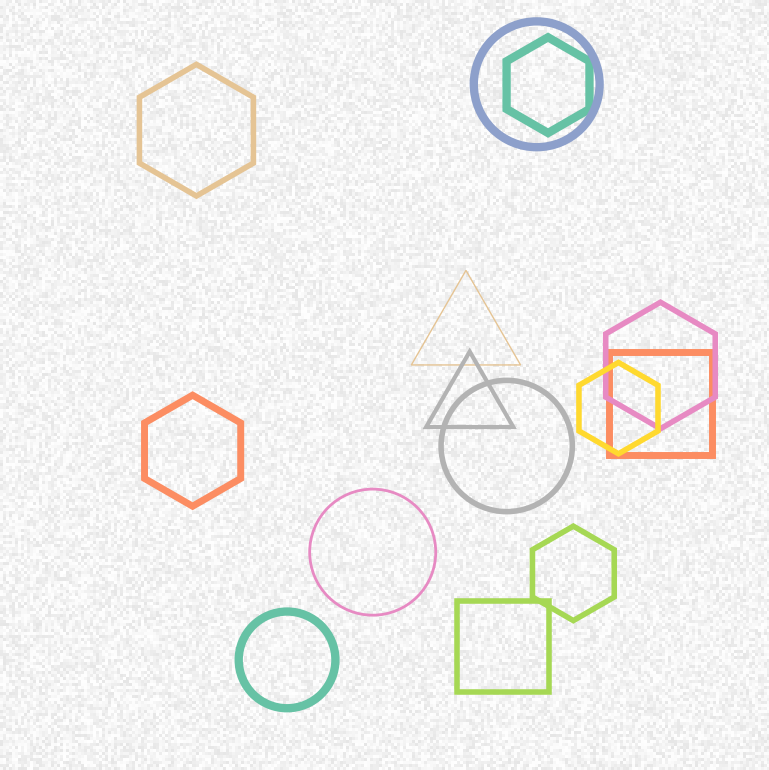[{"shape": "circle", "thickness": 3, "radius": 0.31, "center": [0.373, 0.143]}, {"shape": "hexagon", "thickness": 3, "radius": 0.31, "center": [0.712, 0.889]}, {"shape": "hexagon", "thickness": 2.5, "radius": 0.36, "center": [0.25, 0.415]}, {"shape": "square", "thickness": 2.5, "radius": 0.33, "center": [0.857, 0.476]}, {"shape": "circle", "thickness": 3, "radius": 0.41, "center": [0.697, 0.891]}, {"shape": "hexagon", "thickness": 2, "radius": 0.41, "center": [0.858, 0.525]}, {"shape": "circle", "thickness": 1, "radius": 0.41, "center": [0.484, 0.283]}, {"shape": "square", "thickness": 2, "radius": 0.3, "center": [0.653, 0.16]}, {"shape": "hexagon", "thickness": 2, "radius": 0.31, "center": [0.745, 0.255]}, {"shape": "hexagon", "thickness": 2, "radius": 0.3, "center": [0.803, 0.47]}, {"shape": "hexagon", "thickness": 2, "radius": 0.43, "center": [0.255, 0.831]}, {"shape": "triangle", "thickness": 0.5, "radius": 0.41, "center": [0.605, 0.567]}, {"shape": "triangle", "thickness": 1.5, "radius": 0.33, "center": [0.61, 0.478]}, {"shape": "circle", "thickness": 2, "radius": 0.43, "center": [0.658, 0.421]}]